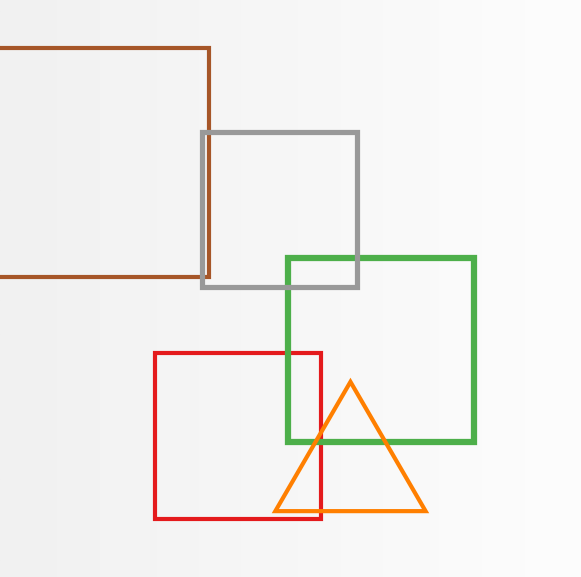[{"shape": "square", "thickness": 2, "radius": 0.72, "center": [0.409, 0.244]}, {"shape": "square", "thickness": 3, "radius": 0.8, "center": [0.656, 0.393]}, {"shape": "triangle", "thickness": 2, "radius": 0.75, "center": [0.603, 0.189]}, {"shape": "square", "thickness": 2, "radius": 0.99, "center": [0.162, 0.718]}, {"shape": "square", "thickness": 2.5, "radius": 0.67, "center": [0.481, 0.637]}]